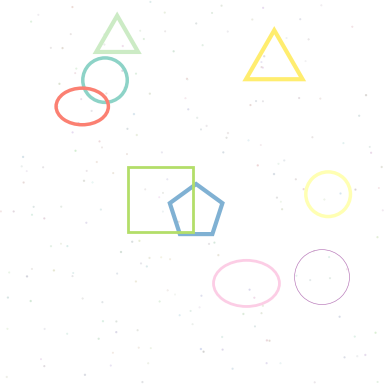[{"shape": "circle", "thickness": 2.5, "radius": 0.29, "center": [0.273, 0.792]}, {"shape": "circle", "thickness": 2.5, "radius": 0.29, "center": [0.852, 0.496]}, {"shape": "oval", "thickness": 2.5, "radius": 0.34, "center": [0.214, 0.724]}, {"shape": "pentagon", "thickness": 3, "radius": 0.36, "center": [0.509, 0.45]}, {"shape": "square", "thickness": 2, "radius": 0.42, "center": [0.416, 0.481]}, {"shape": "oval", "thickness": 2, "radius": 0.43, "center": [0.64, 0.264]}, {"shape": "circle", "thickness": 0.5, "radius": 0.36, "center": [0.836, 0.28]}, {"shape": "triangle", "thickness": 3, "radius": 0.31, "center": [0.304, 0.896]}, {"shape": "triangle", "thickness": 3, "radius": 0.42, "center": [0.712, 0.837]}]